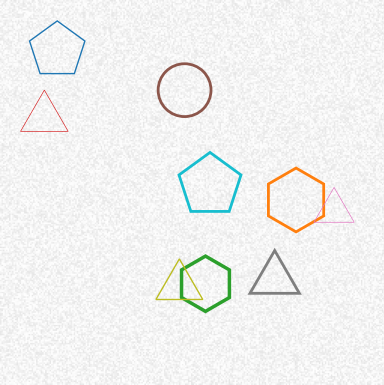[{"shape": "pentagon", "thickness": 1, "radius": 0.38, "center": [0.149, 0.87]}, {"shape": "hexagon", "thickness": 2, "radius": 0.41, "center": [0.769, 0.481]}, {"shape": "hexagon", "thickness": 2.5, "radius": 0.36, "center": [0.534, 0.263]}, {"shape": "triangle", "thickness": 0.5, "radius": 0.36, "center": [0.115, 0.695]}, {"shape": "circle", "thickness": 2, "radius": 0.34, "center": [0.479, 0.766]}, {"shape": "triangle", "thickness": 0.5, "radius": 0.3, "center": [0.868, 0.453]}, {"shape": "triangle", "thickness": 2, "radius": 0.37, "center": [0.713, 0.275]}, {"shape": "triangle", "thickness": 1, "radius": 0.35, "center": [0.466, 0.257]}, {"shape": "pentagon", "thickness": 2, "radius": 0.42, "center": [0.545, 0.519]}]